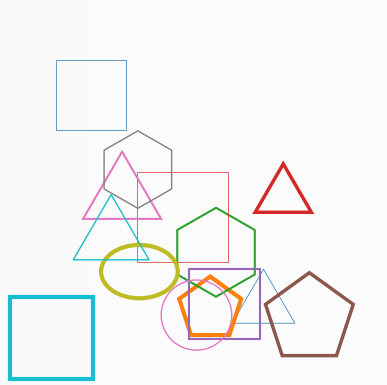[{"shape": "triangle", "thickness": 0.5, "radius": 0.47, "center": [0.68, 0.207]}, {"shape": "square", "thickness": 0.5, "radius": 0.45, "center": [0.235, 0.754]}, {"shape": "pentagon", "thickness": 3, "radius": 0.42, "center": [0.542, 0.198]}, {"shape": "hexagon", "thickness": 1.5, "radius": 0.58, "center": [0.558, 0.345]}, {"shape": "square", "thickness": 0.5, "radius": 0.59, "center": [0.47, 0.437]}, {"shape": "triangle", "thickness": 2.5, "radius": 0.42, "center": [0.731, 0.49]}, {"shape": "square", "thickness": 1.5, "radius": 0.46, "center": [0.579, 0.21]}, {"shape": "pentagon", "thickness": 2.5, "radius": 0.6, "center": [0.798, 0.173]}, {"shape": "circle", "thickness": 1, "radius": 0.46, "center": [0.507, 0.182]}, {"shape": "triangle", "thickness": 1.5, "radius": 0.58, "center": [0.315, 0.49]}, {"shape": "hexagon", "thickness": 1, "radius": 0.5, "center": [0.356, 0.56]}, {"shape": "oval", "thickness": 3, "radius": 0.49, "center": [0.36, 0.295]}, {"shape": "square", "thickness": 3, "radius": 0.53, "center": [0.133, 0.122]}, {"shape": "triangle", "thickness": 1, "radius": 0.56, "center": [0.287, 0.382]}]